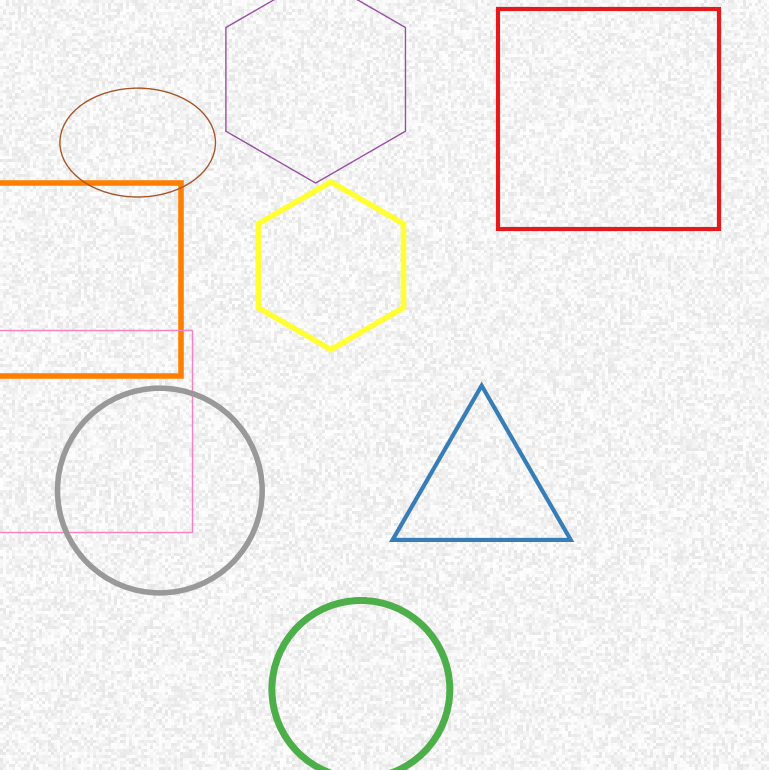[{"shape": "square", "thickness": 1.5, "radius": 0.72, "center": [0.79, 0.845]}, {"shape": "triangle", "thickness": 1.5, "radius": 0.67, "center": [0.626, 0.366]}, {"shape": "circle", "thickness": 2.5, "radius": 0.58, "center": [0.469, 0.105]}, {"shape": "hexagon", "thickness": 0.5, "radius": 0.67, "center": [0.41, 0.897]}, {"shape": "square", "thickness": 2, "radius": 0.63, "center": [0.11, 0.637]}, {"shape": "hexagon", "thickness": 2, "radius": 0.54, "center": [0.43, 0.655]}, {"shape": "oval", "thickness": 0.5, "radius": 0.51, "center": [0.179, 0.815]}, {"shape": "square", "thickness": 0.5, "radius": 0.66, "center": [0.119, 0.44]}, {"shape": "circle", "thickness": 2, "radius": 0.66, "center": [0.208, 0.363]}]